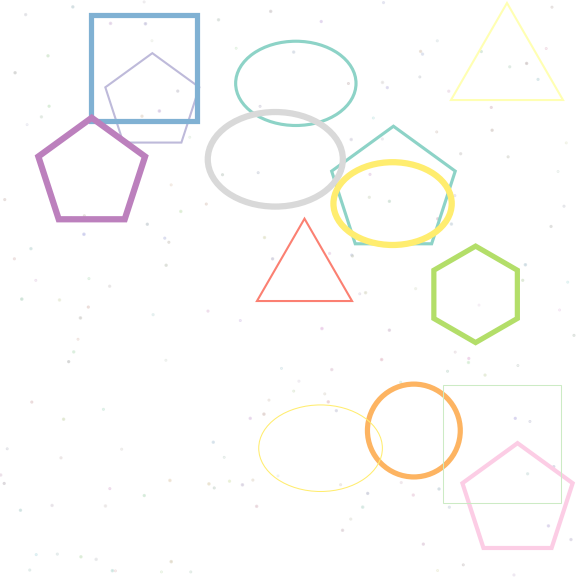[{"shape": "pentagon", "thickness": 1.5, "radius": 0.56, "center": [0.681, 0.668]}, {"shape": "oval", "thickness": 1.5, "radius": 0.52, "center": [0.512, 0.855]}, {"shape": "triangle", "thickness": 1, "radius": 0.56, "center": [0.878, 0.882]}, {"shape": "pentagon", "thickness": 1, "radius": 0.43, "center": [0.264, 0.822]}, {"shape": "triangle", "thickness": 1, "radius": 0.48, "center": [0.527, 0.525]}, {"shape": "square", "thickness": 2.5, "radius": 0.46, "center": [0.249, 0.881]}, {"shape": "circle", "thickness": 2.5, "radius": 0.4, "center": [0.717, 0.254]}, {"shape": "hexagon", "thickness": 2.5, "radius": 0.42, "center": [0.824, 0.489]}, {"shape": "pentagon", "thickness": 2, "radius": 0.5, "center": [0.896, 0.131]}, {"shape": "oval", "thickness": 3, "radius": 0.58, "center": [0.477, 0.723]}, {"shape": "pentagon", "thickness": 3, "radius": 0.49, "center": [0.159, 0.698]}, {"shape": "square", "thickness": 0.5, "radius": 0.51, "center": [0.869, 0.23]}, {"shape": "oval", "thickness": 3, "radius": 0.51, "center": [0.68, 0.647]}, {"shape": "oval", "thickness": 0.5, "radius": 0.54, "center": [0.555, 0.223]}]